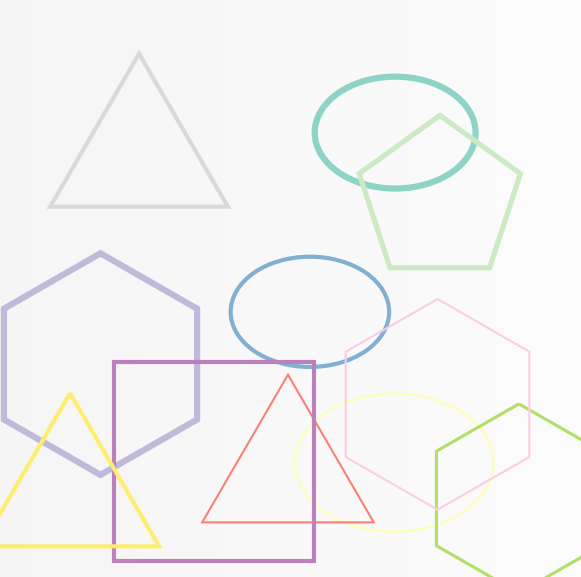[{"shape": "oval", "thickness": 3, "radius": 0.69, "center": [0.68, 0.77]}, {"shape": "oval", "thickness": 1, "radius": 0.85, "center": [0.678, 0.198]}, {"shape": "hexagon", "thickness": 3, "radius": 0.96, "center": [0.173, 0.369]}, {"shape": "triangle", "thickness": 1, "radius": 0.85, "center": [0.495, 0.18]}, {"shape": "oval", "thickness": 2, "radius": 0.68, "center": [0.533, 0.459]}, {"shape": "hexagon", "thickness": 1.5, "radius": 0.82, "center": [0.893, 0.136]}, {"shape": "hexagon", "thickness": 1, "radius": 0.91, "center": [0.753, 0.299]}, {"shape": "triangle", "thickness": 2, "radius": 0.88, "center": [0.239, 0.729]}, {"shape": "square", "thickness": 2, "radius": 0.86, "center": [0.367, 0.201]}, {"shape": "pentagon", "thickness": 2.5, "radius": 0.73, "center": [0.757, 0.653]}, {"shape": "triangle", "thickness": 2, "radius": 0.88, "center": [0.121, 0.142]}]